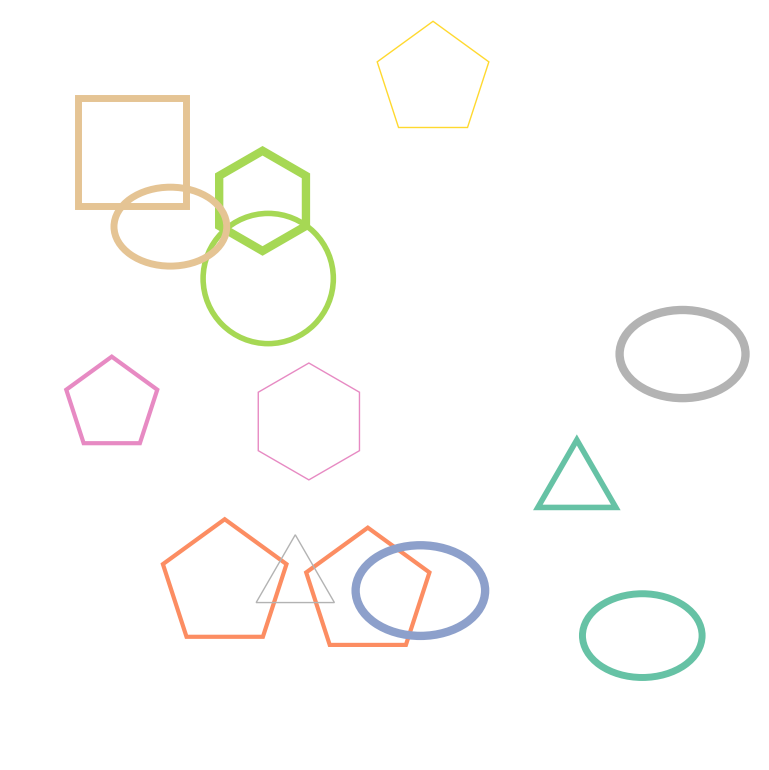[{"shape": "oval", "thickness": 2.5, "radius": 0.39, "center": [0.834, 0.175]}, {"shape": "triangle", "thickness": 2, "radius": 0.29, "center": [0.749, 0.37]}, {"shape": "pentagon", "thickness": 1.5, "radius": 0.42, "center": [0.292, 0.241]}, {"shape": "pentagon", "thickness": 1.5, "radius": 0.42, "center": [0.478, 0.231]}, {"shape": "oval", "thickness": 3, "radius": 0.42, "center": [0.546, 0.233]}, {"shape": "hexagon", "thickness": 0.5, "radius": 0.38, "center": [0.401, 0.453]}, {"shape": "pentagon", "thickness": 1.5, "radius": 0.31, "center": [0.145, 0.475]}, {"shape": "circle", "thickness": 2, "radius": 0.42, "center": [0.348, 0.638]}, {"shape": "hexagon", "thickness": 3, "radius": 0.33, "center": [0.341, 0.739]}, {"shape": "pentagon", "thickness": 0.5, "radius": 0.38, "center": [0.562, 0.896]}, {"shape": "square", "thickness": 2.5, "radius": 0.35, "center": [0.172, 0.802]}, {"shape": "oval", "thickness": 2.5, "radius": 0.37, "center": [0.221, 0.706]}, {"shape": "triangle", "thickness": 0.5, "radius": 0.29, "center": [0.383, 0.247]}, {"shape": "oval", "thickness": 3, "radius": 0.41, "center": [0.886, 0.54]}]